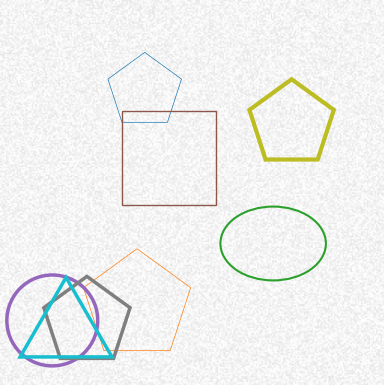[{"shape": "pentagon", "thickness": 0.5, "radius": 0.5, "center": [0.376, 0.764]}, {"shape": "pentagon", "thickness": 0.5, "radius": 0.73, "center": [0.356, 0.208]}, {"shape": "oval", "thickness": 1.5, "radius": 0.69, "center": [0.71, 0.368]}, {"shape": "circle", "thickness": 2.5, "radius": 0.59, "center": [0.136, 0.168]}, {"shape": "square", "thickness": 1, "radius": 0.61, "center": [0.439, 0.59]}, {"shape": "pentagon", "thickness": 2.5, "radius": 0.59, "center": [0.226, 0.164]}, {"shape": "pentagon", "thickness": 3, "radius": 0.58, "center": [0.757, 0.679]}, {"shape": "triangle", "thickness": 2.5, "radius": 0.69, "center": [0.172, 0.142]}]